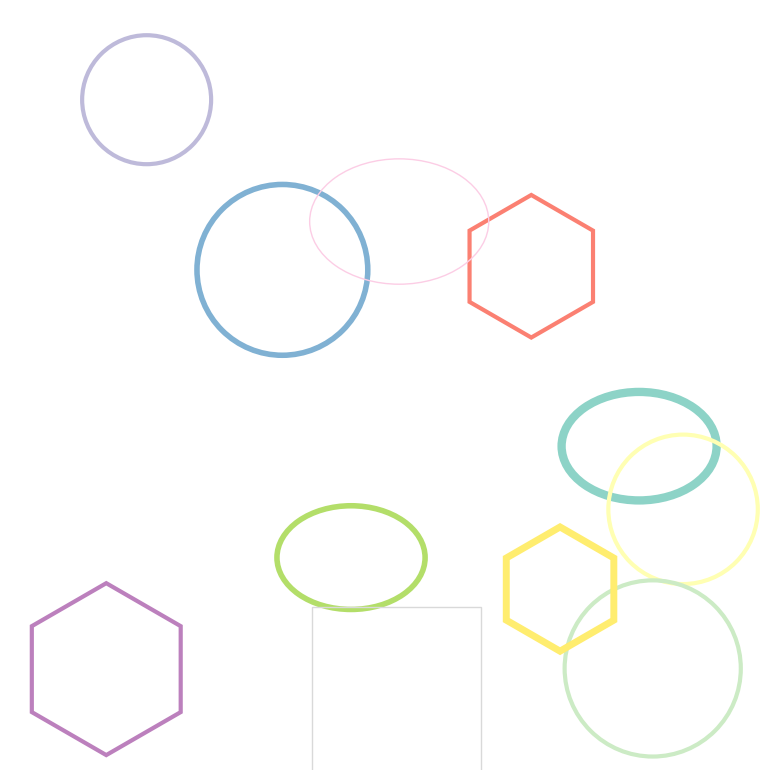[{"shape": "oval", "thickness": 3, "radius": 0.5, "center": [0.83, 0.421]}, {"shape": "circle", "thickness": 1.5, "radius": 0.49, "center": [0.887, 0.339]}, {"shape": "circle", "thickness": 1.5, "radius": 0.42, "center": [0.19, 0.871]}, {"shape": "hexagon", "thickness": 1.5, "radius": 0.46, "center": [0.69, 0.654]}, {"shape": "circle", "thickness": 2, "radius": 0.55, "center": [0.367, 0.65]}, {"shape": "oval", "thickness": 2, "radius": 0.48, "center": [0.456, 0.276]}, {"shape": "oval", "thickness": 0.5, "radius": 0.58, "center": [0.518, 0.712]}, {"shape": "square", "thickness": 0.5, "radius": 0.55, "center": [0.515, 0.102]}, {"shape": "hexagon", "thickness": 1.5, "radius": 0.56, "center": [0.138, 0.131]}, {"shape": "circle", "thickness": 1.5, "radius": 0.57, "center": [0.848, 0.132]}, {"shape": "hexagon", "thickness": 2.5, "radius": 0.4, "center": [0.727, 0.235]}]